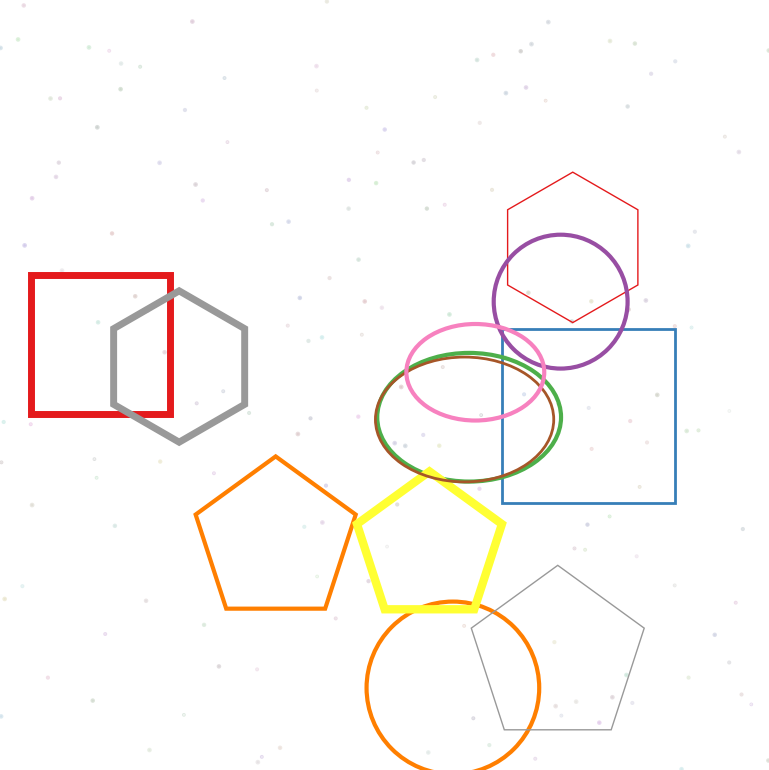[{"shape": "square", "thickness": 2.5, "radius": 0.45, "center": [0.131, 0.552]}, {"shape": "hexagon", "thickness": 0.5, "radius": 0.49, "center": [0.744, 0.679]}, {"shape": "square", "thickness": 1, "radius": 0.56, "center": [0.765, 0.46]}, {"shape": "oval", "thickness": 1.5, "radius": 0.6, "center": [0.609, 0.458]}, {"shape": "circle", "thickness": 1.5, "radius": 0.43, "center": [0.728, 0.608]}, {"shape": "circle", "thickness": 1.5, "radius": 0.56, "center": [0.588, 0.107]}, {"shape": "pentagon", "thickness": 1.5, "radius": 0.55, "center": [0.358, 0.298]}, {"shape": "pentagon", "thickness": 3, "radius": 0.49, "center": [0.558, 0.289]}, {"shape": "oval", "thickness": 1, "radius": 0.58, "center": [0.603, 0.455]}, {"shape": "oval", "thickness": 1.5, "radius": 0.45, "center": [0.617, 0.517]}, {"shape": "pentagon", "thickness": 0.5, "radius": 0.59, "center": [0.724, 0.148]}, {"shape": "hexagon", "thickness": 2.5, "radius": 0.49, "center": [0.233, 0.524]}]